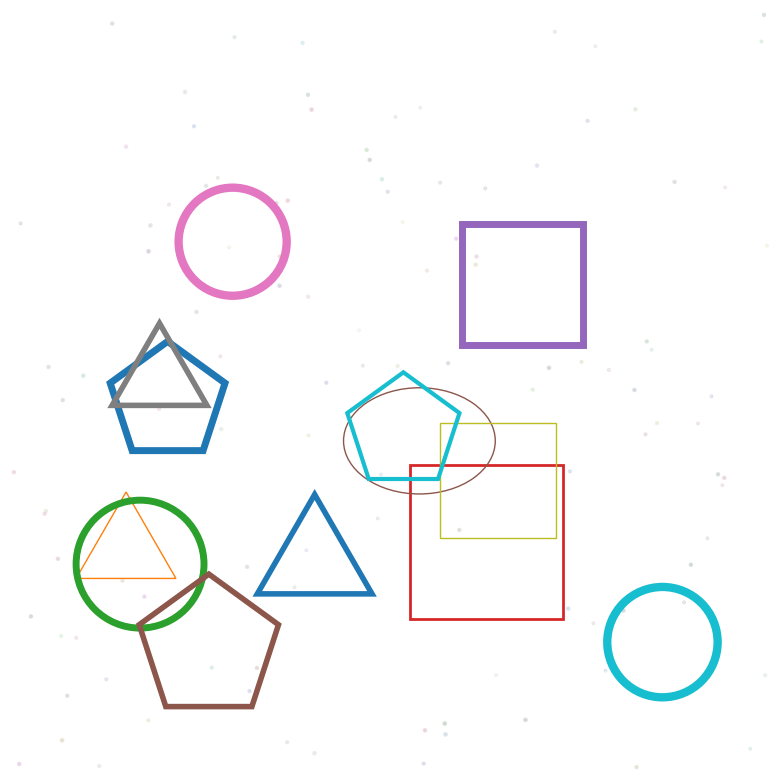[{"shape": "triangle", "thickness": 2, "radius": 0.43, "center": [0.409, 0.272]}, {"shape": "pentagon", "thickness": 2.5, "radius": 0.39, "center": [0.218, 0.478]}, {"shape": "triangle", "thickness": 0.5, "radius": 0.37, "center": [0.164, 0.286]}, {"shape": "circle", "thickness": 2.5, "radius": 0.42, "center": [0.182, 0.267]}, {"shape": "square", "thickness": 1, "radius": 0.5, "center": [0.632, 0.296]}, {"shape": "square", "thickness": 2.5, "radius": 0.39, "center": [0.678, 0.631]}, {"shape": "pentagon", "thickness": 2, "radius": 0.48, "center": [0.271, 0.159]}, {"shape": "oval", "thickness": 0.5, "radius": 0.49, "center": [0.545, 0.427]}, {"shape": "circle", "thickness": 3, "radius": 0.35, "center": [0.302, 0.686]}, {"shape": "triangle", "thickness": 2, "radius": 0.36, "center": [0.207, 0.509]}, {"shape": "square", "thickness": 0.5, "radius": 0.38, "center": [0.647, 0.376]}, {"shape": "pentagon", "thickness": 1.5, "radius": 0.38, "center": [0.524, 0.44]}, {"shape": "circle", "thickness": 3, "radius": 0.36, "center": [0.86, 0.166]}]